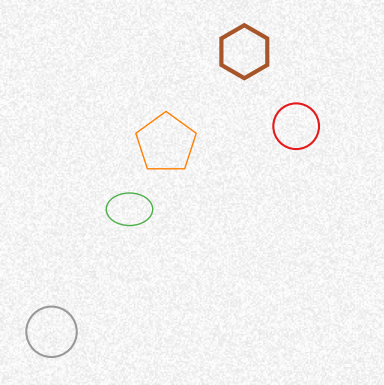[{"shape": "circle", "thickness": 1.5, "radius": 0.3, "center": [0.769, 0.672]}, {"shape": "oval", "thickness": 1, "radius": 0.3, "center": [0.336, 0.456]}, {"shape": "pentagon", "thickness": 1, "radius": 0.41, "center": [0.431, 0.628]}, {"shape": "hexagon", "thickness": 3, "radius": 0.34, "center": [0.635, 0.866]}, {"shape": "circle", "thickness": 1.5, "radius": 0.33, "center": [0.134, 0.138]}]